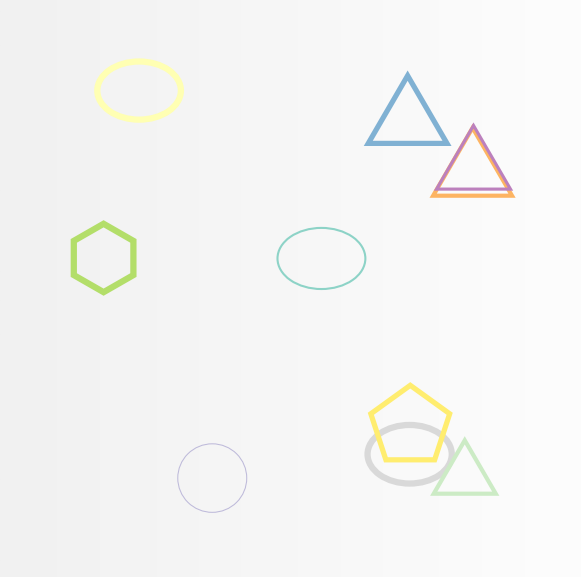[{"shape": "oval", "thickness": 1, "radius": 0.38, "center": [0.553, 0.552]}, {"shape": "oval", "thickness": 3, "radius": 0.36, "center": [0.239, 0.842]}, {"shape": "circle", "thickness": 0.5, "radius": 0.3, "center": [0.365, 0.171]}, {"shape": "triangle", "thickness": 2.5, "radius": 0.39, "center": [0.701, 0.79]}, {"shape": "triangle", "thickness": 2, "radius": 0.39, "center": [0.813, 0.699]}, {"shape": "hexagon", "thickness": 3, "radius": 0.3, "center": [0.178, 0.552]}, {"shape": "oval", "thickness": 3, "radius": 0.36, "center": [0.705, 0.213]}, {"shape": "triangle", "thickness": 1.5, "radius": 0.37, "center": [0.815, 0.708]}, {"shape": "triangle", "thickness": 2, "radius": 0.31, "center": [0.8, 0.175]}, {"shape": "pentagon", "thickness": 2.5, "radius": 0.36, "center": [0.706, 0.261]}]